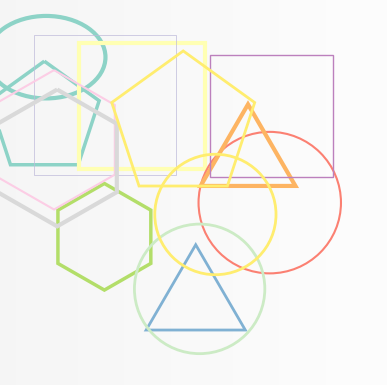[{"shape": "pentagon", "thickness": 2.5, "radius": 0.74, "center": [0.114, 0.692]}, {"shape": "oval", "thickness": 3, "radius": 0.77, "center": [0.119, 0.851]}, {"shape": "square", "thickness": 3, "radius": 0.81, "center": [0.366, 0.725]}, {"shape": "square", "thickness": 0.5, "radius": 0.91, "center": [0.271, 0.727]}, {"shape": "circle", "thickness": 1.5, "radius": 0.92, "center": [0.696, 0.474]}, {"shape": "triangle", "thickness": 2, "radius": 0.74, "center": [0.505, 0.217]}, {"shape": "triangle", "thickness": 3, "radius": 0.71, "center": [0.64, 0.588]}, {"shape": "hexagon", "thickness": 2.5, "radius": 0.69, "center": [0.269, 0.385]}, {"shape": "hexagon", "thickness": 1.5, "radius": 0.91, "center": [0.139, 0.637]}, {"shape": "hexagon", "thickness": 3, "radius": 0.89, "center": [0.148, 0.59]}, {"shape": "square", "thickness": 1, "radius": 0.79, "center": [0.701, 0.699]}, {"shape": "circle", "thickness": 2, "radius": 0.84, "center": [0.515, 0.25]}, {"shape": "pentagon", "thickness": 2, "radius": 0.97, "center": [0.473, 0.674]}, {"shape": "circle", "thickness": 2, "radius": 0.78, "center": [0.556, 0.443]}]